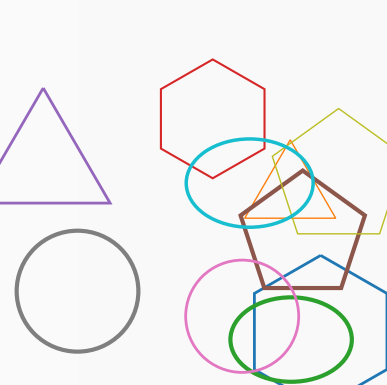[{"shape": "hexagon", "thickness": 2, "radius": 0.99, "center": [0.828, 0.139]}, {"shape": "triangle", "thickness": 1, "radius": 0.68, "center": [0.749, 0.501]}, {"shape": "oval", "thickness": 3, "radius": 0.78, "center": [0.751, 0.118]}, {"shape": "hexagon", "thickness": 1.5, "radius": 0.77, "center": [0.549, 0.691]}, {"shape": "triangle", "thickness": 2, "radius": 1.0, "center": [0.112, 0.572]}, {"shape": "pentagon", "thickness": 3, "radius": 0.84, "center": [0.781, 0.388]}, {"shape": "circle", "thickness": 2, "radius": 0.73, "center": [0.625, 0.179]}, {"shape": "circle", "thickness": 3, "radius": 0.79, "center": [0.2, 0.244]}, {"shape": "pentagon", "thickness": 1, "radius": 0.9, "center": [0.874, 0.538]}, {"shape": "oval", "thickness": 2.5, "radius": 0.82, "center": [0.644, 0.524]}]